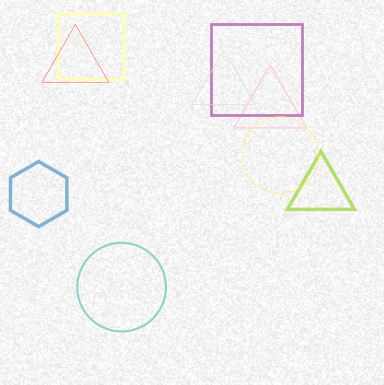[{"shape": "circle", "thickness": 1.5, "radius": 0.58, "center": [0.316, 0.254]}, {"shape": "square", "thickness": 2, "radius": 0.43, "center": [0.236, 0.881]}, {"shape": "triangle", "thickness": 0.5, "radius": 0.5, "center": [0.196, 0.836]}, {"shape": "hexagon", "thickness": 2.5, "radius": 0.42, "center": [0.1, 0.496]}, {"shape": "triangle", "thickness": 2.5, "radius": 0.5, "center": [0.834, 0.506]}, {"shape": "triangle", "thickness": 1, "radius": 0.55, "center": [0.702, 0.722]}, {"shape": "square", "thickness": 2, "radius": 0.59, "center": [0.666, 0.82]}, {"shape": "triangle", "thickness": 0.5, "radius": 0.47, "center": [0.581, 0.776]}, {"shape": "circle", "thickness": 0.5, "radius": 0.5, "center": [0.728, 0.597]}]